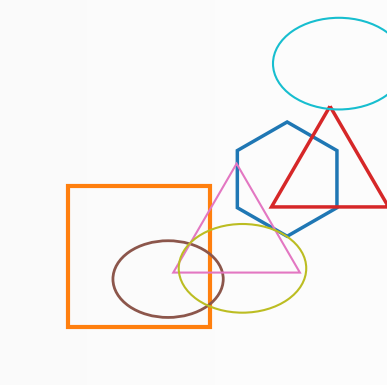[{"shape": "hexagon", "thickness": 2.5, "radius": 0.74, "center": [0.741, 0.535]}, {"shape": "square", "thickness": 3, "radius": 0.91, "center": [0.359, 0.334]}, {"shape": "triangle", "thickness": 2.5, "radius": 0.87, "center": [0.852, 0.55]}, {"shape": "oval", "thickness": 2, "radius": 0.71, "center": [0.434, 0.275]}, {"shape": "triangle", "thickness": 1.5, "radius": 0.94, "center": [0.611, 0.386]}, {"shape": "oval", "thickness": 1.5, "radius": 0.82, "center": [0.626, 0.303]}, {"shape": "oval", "thickness": 1.5, "radius": 0.85, "center": [0.875, 0.835]}]